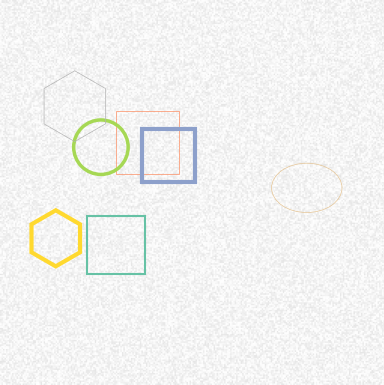[{"shape": "square", "thickness": 1.5, "radius": 0.38, "center": [0.301, 0.364]}, {"shape": "square", "thickness": 0.5, "radius": 0.41, "center": [0.383, 0.629]}, {"shape": "square", "thickness": 3, "radius": 0.35, "center": [0.437, 0.596]}, {"shape": "circle", "thickness": 2.5, "radius": 0.35, "center": [0.262, 0.618]}, {"shape": "hexagon", "thickness": 3, "radius": 0.36, "center": [0.145, 0.381]}, {"shape": "oval", "thickness": 0.5, "radius": 0.46, "center": [0.797, 0.512]}, {"shape": "hexagon", "thickness": 0.5, "radius": 0.46, "center": [0.194, 0.724]}]